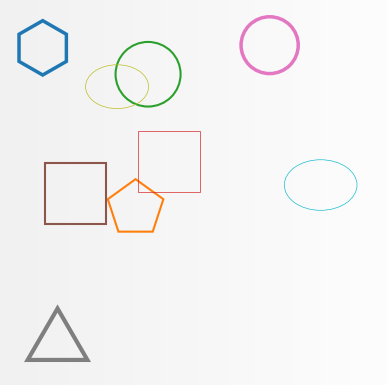[{"shape": "hexagon", "thickness": 2.5, "radius": 0.35, "center": [0.11, 0.876]}, {"shape": "pentagon", "thickness": 1.5, "radius": 0.38, "center": [0.35, 0.459]}, {"shape": "circle", "thickness": 1.5, "radius": 0.42, "center": [0.382, 0.807]}, {"shape": "square", "thickness": 0.5, "radius": 0.39, "center": [0.436, 0.58]}, {"shape": "square", "thickness": 1.5, "radius": 0.4, "center": [0.195, 0.497]}, {"shape": "circle", "thickness": 2.5, "radius": 0.37, "center": [0.696, 0.883]}, {"shape": "triangle", "thickness": 3, "radius": 0.45, "center": [0.148, 0.11]}, {"shape": "oval", "thickness": 0.5, "radius": 0.41, "center": [0.302, 0.775]}, {"shape": "oval", "thickness": 0.5, "radius": 0.47, "center": [0.827, 0.519]}]